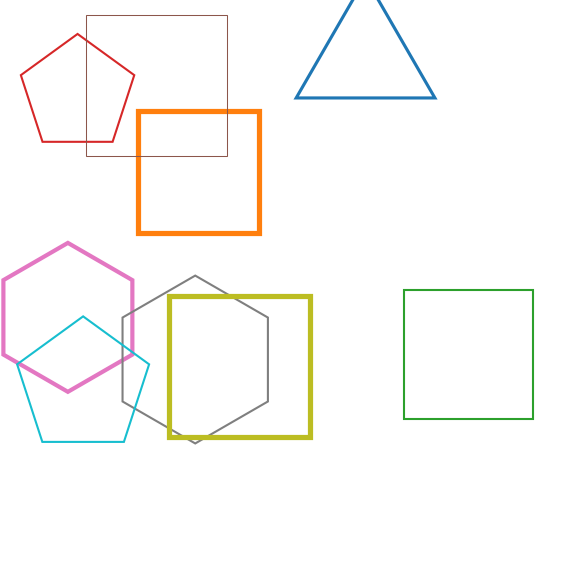[{"shape": "triangle", "thickness": 1.5, "radius": 0.69, "center": [0.633, 0.899]}, {"shape": "square", "thickness": 2.5, "radius": 0.53, "center": [0.344, 0.701]}, {"shape": "square", "thickness": 1, "radius": 0.56, "center": [0.811, 0.386]}, {"shape": "pentagon", "thickness": 1, "radius": 0.52, "center": [0.134, 0.837]}, {"shape": "square", "thickness": 0.5, "radius": 0.61, "center": [0.271, 0.851]}, {"shape": "hexagon", "thickness": 2, "radius": 0.64, "center": [0.118, 0.45]}, {"shape": "hexagon", "thickness": 1, "radius": 0.73, "center": [0.338, 0.377]}, {"shape": "square", "thickness": 2.5, "radius": 0.61, "center": [0.414, 0.365]}, {"shape": "pentagon", "thickness": 1, "radius": 0.6, "center": [0.144, 0.331]}]